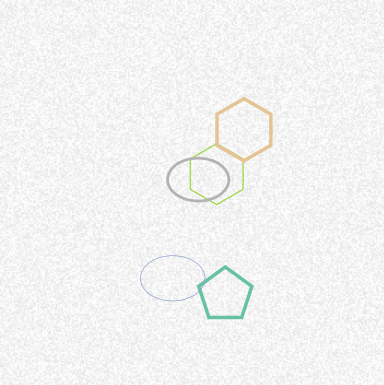[{"shape": "pentagon", "thickness": 2.5, "radius": 0.36, "center": [0.585, 0.234]}, {"shape": "oval", "thickness": 0.5, "radius": 0.42, "center": [0.449, 0.277]}, {"shape": "hexagon", "thickness": 1, "radius": 0.4, "center": [0.563, 0.548]}, {"shape": "hexagon", "thickness": 2.5, "radius": 0.4, "center": [0.634, 0.663]}, {"shape": "oval", "thickness": 2, "radius": 0.4, "center": [0.515, 0.533]}]